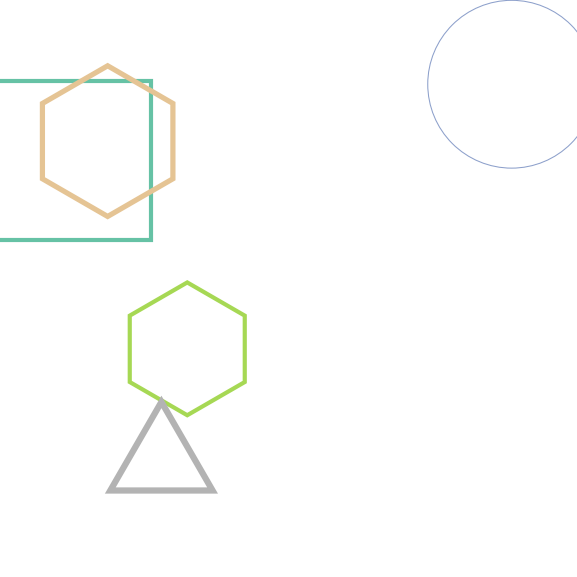[{"shape": "square", "thickness": 2, "radius": 0.69, "center": [0.125, 0.721]}, {"shape": "circle", "thickness": 0.5, "radius": 0.73, "center": [0.886, 0.853]}, {"shape": "hexagon", "thickness": 2, "radius": 0.57, "center": [0.324, 0.395]}, {"shape": "hexagon", "thickness": 2.5, "radius": 0.65, "center": [0.186, 0.755]}, {"shape": "triangle", "thickness": 3, "radius": 0.51, "center": [0.28, 0.201]}]